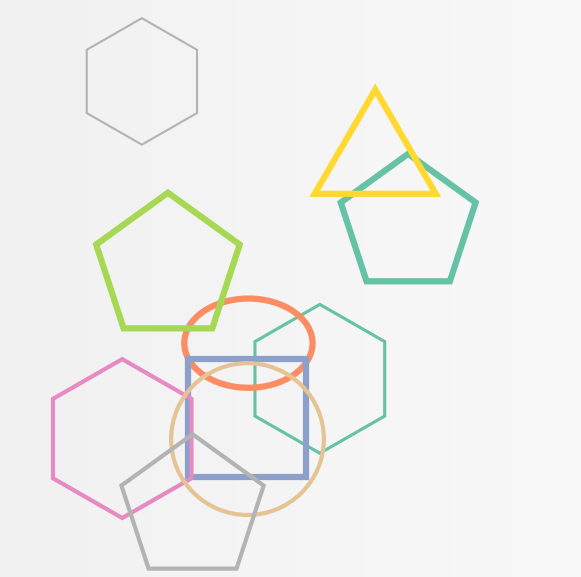[{"shape": "pentagon", "thickness": 3, "radius": 0.61, "center": [0.702, 0.611]}, {"shape": "hexagon", "thickness": 1.5, "radius": 0.64, "center": [0.55, 0.343]}, {"shape": "oval", "thickness": 3, "radius": 0.55, "center": [0.427, 0.405]}, {"shape": "square", "thickness": 3, "radius": 0.51, "center": [0.425, 0.275]}, {"shape": "hexagon", "thickness": 2, "radius": 0.69, "center": [0.21, 0.24]}, {"shape": "pentagon", "thickness": 3, "radius": 0.65, "center": [0.289, 0.536]}, {"shape": "triangle", "thickness": 3, "radius": 0.6, "center": [0.646, 0.724]}, {"shape": "circle", "thickness": 2, "radius": 0.66, "center": [0.426, 0.239]}, {"shape": "pentagon", "thickness": 2, "radius": 0.64, "center": [0.331, 0.119]}, {"shape": "hexagon", "thickness": 1, "radius": 0.55, "center": [0.244, 0.858]}]